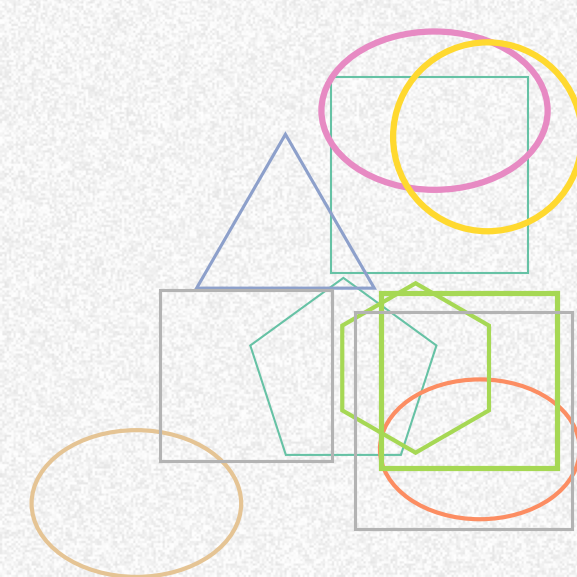[{"shape": "pentagon", "thickness": 1, "radius": 0.85, "center": [0.595, 0.349]}, {"shape": "square", "thickness": 1, "radius": 0.85, "center": [0.744, 0.696]}, {"shape": "oval", "thickness": 2, "radius": 0.86, "center": [0.831, 0.221]}, {"shape": "triangle", "thickness": 1.5, "radius": 0.89, "center": [0.494, 0.589]}, {"shape": "oval", "thickness": 3, "radius": 0.98, "center": [0.752, 0.808]}, {"shape": "square", "thickness": 2.5, "radius": 0.76, "center": [0.812, 0.34]}, {"shape": "hexagon", "thickness": 2, "radius": 0.73, "center": [0.72, 0.362]}, {"shape": "circle", "thickness": 3, "radius": 0.82, "center": [0.844, 0.762]}, {"shape": "oval", "thickness": 2, "radius": 0.91, "center": [0.236, 0.127]}, {"shape": "square", "thickness": 1.5, "radius": 0.74, "center": [0.426, 0.349]}, {"shape": "square", "thickness": 1.5, "radius": 0.94, "center": [0.803, 0.271]}]